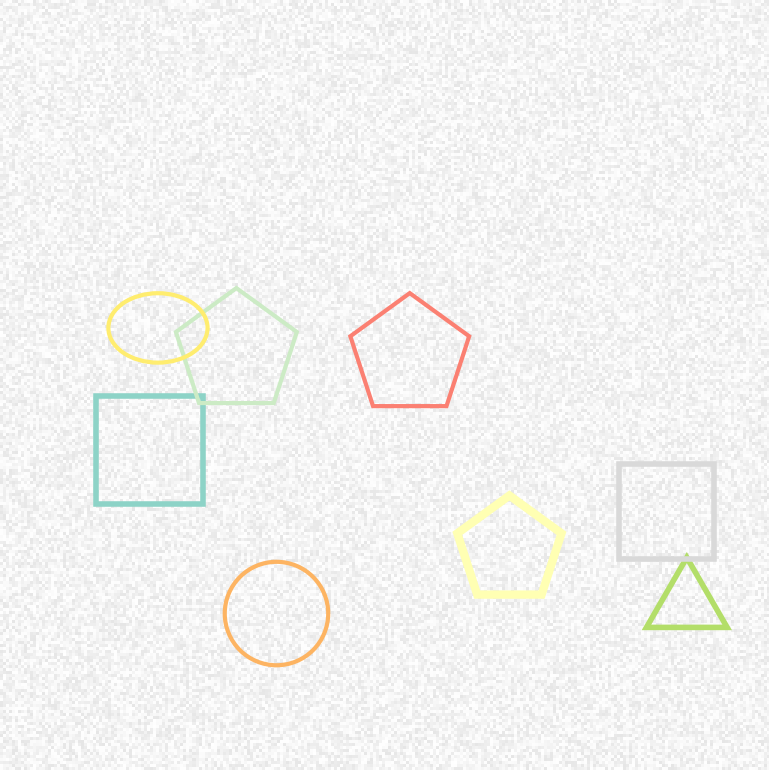[{"shape": "square", "thickness": 2, "radius": 0.35, "center": [0.194, 0.416]}, {"shape": "pentagon", "thickness": 3, "radius": 0.36, "center": [0.662, 0.285]}, {"shape": "pentagon", "thickness": 1.5, "radius": 0.41, "center": [0.532, 0.538]}, {"shape": "circle", "thickness": 1.5, "radius": 0.34, "center": [0.359, 0.203]}, {"shape": "triangle", "thickness": 2, "radius": 0.3, "center": [0.892, 0.215]}, {"shape": "square", "thickness": 2, "radius": 0.31, "center": [0.866, 0.335]}, {"shape": "pentagon", "thickness": 1.5, "radius": 0.41, "center": [0.307, 0.543]}, {"shape": "oval", "thickness": 1.5, "radius": 0.32, "center": [0.205, 0.574]}]